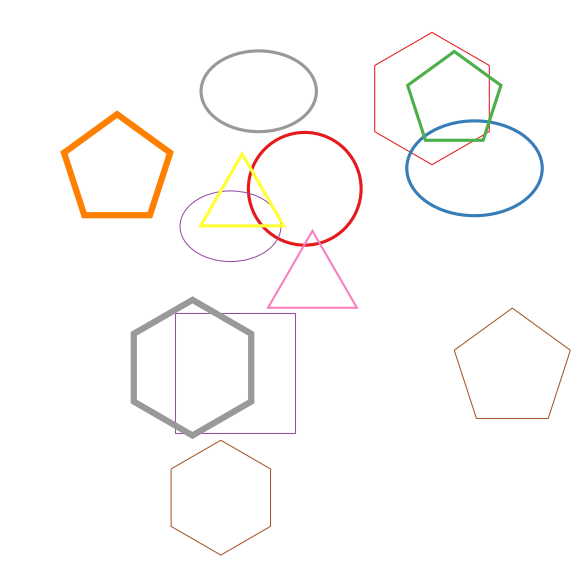[{"shape": "circle", "thickness": 1.5, "radius": 0.49, "center": [0.528, 0.672]}, {"shape": "hexagon", "thickness": 0.5, "radius": 0.57, "center": [0.748, 0.828]}, {"shape": "oval", "thickness": 1.5, "radius": 0.59, "center": [0.822, 0.708]}, {"shape": "pentagon", "thickness": 1.5, "radius": 0.42, "center": [0.787, 0.825]}, {"shape": "oval", "thickness": 0.5, "radius": 0.44, "center": [0.399, 0.607]}, {"shape": "square", "thickness": 0.5, "radius": 0.52, "center": [0.407, 0.354]}, {"shape": "pentagon", "thickness": 3, "radius": 0.48, "center": [0.203, 0.705]}, {"shape": "triangle", "thickness": 1.5, "radius": 0.42, "center": [0.419, 0.65]}, {"shape": "hexagon", "thickness": 0.5, "radius": 0.5, "center": [0.382, 0.137]}, {"shape": "pentagon", "thickness": 0.5, "radius": 0.53, "center": [0.887, 0.36]}, {"shape": "triangle", "thickness": 1, "radius": 0.44, "center": [0.541, 0.511]}, {"shape": "hexagon", "thickness": 3, "radius": 0.59, "center": [0.333, 0.362]}, {"shape": "oval", "thickness": 1.5, "radius": 0.5, "center": [0.448, 0.841]}]